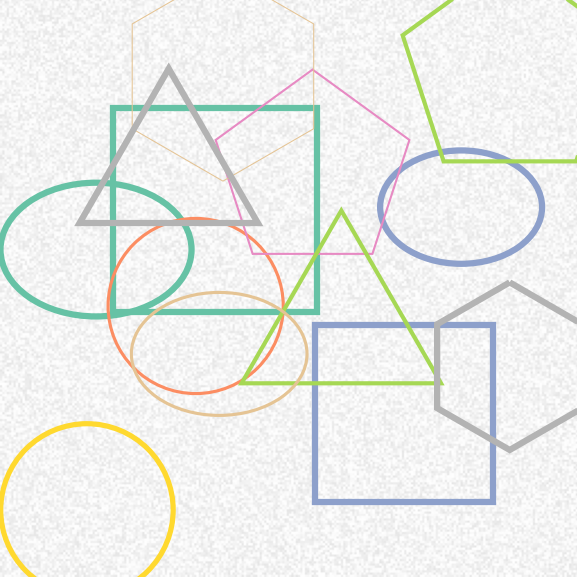[{"shape": "square", "thickness": 3, "radius": 0.88, "center": [0.372, 0.635]}, {"shape": "oval", "thickness": 3, "radius": 0.83, "center": [0.166, 0.567]}, {"shape": "circle", "thickness": 1.5, "radius": 0.76, "center": [0.339, 0.469]}, {"shape": "square", "thickness": 3, "radius": 0.77, "center": [0.699, 0.283]}, {"shape": "oval", "thickness": 3, "radius": 0.7, "center": [0.798, 0.64]}, {"shape": "pentagon", "thickness": 1, "radius": 0.88, "center": [0.541, 0.702]}, {"shape": "pentagon", "thickness": 2, "radius": 0.98, "center": [0.883, 0.878]}, {"shape": "triangle", "thickness": 2, "radius": 1.0, "center": [0.591, 0.435]}, {"shape": "circle", "thickness": 2.5, "radius": 0.75, "center": [0.151, 0.116]}, {"shape": "oval", "thickness": 1.5, "radius": 0.76, "center": [0.38, 0.386]}, {"shape": "hexagon", "thickness": 0.5, "radius": 0.91, "center": [0.386, 0.867]}, {"shape": "triangle", "thickness": 3, "radius": 0.89, "center": [0.292, 0.702]}, {"shape": "hexagon", "thickness": 3, "radius": 0.73, "center": [0.883, 0.365]}]